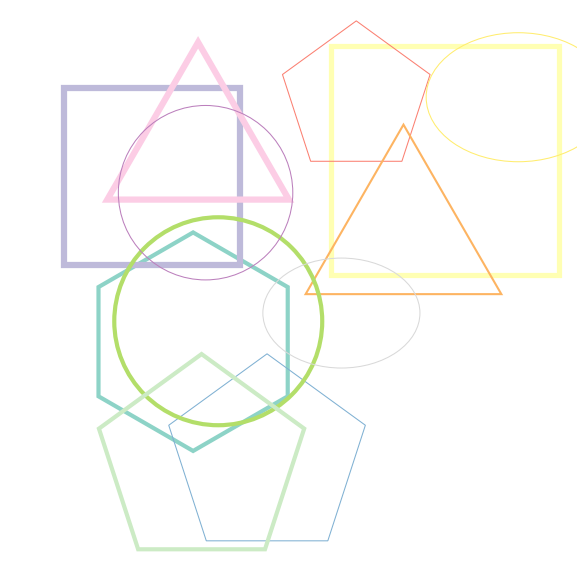[{"shape": "hexagon", "thickness": 2, "radius": 0.95, "center": [0.334, 0.407]}, {"shape": "square", "thickness": 2.5, "radius": 0.99, "center": [0.771, 0.721]}, {"shape": "square", "thickness": 3, "radius": 0.76, "center": [0.263, 0.694]}, {"shape": "pentagon", "thickness": 0.5, "radius": 0.67, "center": [0.617, 0.829]}, {"shape": "pentagon", "thickness": 0.5, "radius": 0.89, "center": [0.462, 0.207]}, {"shape": "triangle", "thickness": 1, "radius": 0.98, "center": [0.699, 0.588]}, {"shape": "circle", "thickness": 2, "radius": 0.9, "center": [0.378, 0.443]}, {"shape": "triangle", "thickness": 3, "radius": 0.91, "center": [0.343, 0.744]}, {"shape": "oval", "thickness": 0.5, "radius": 0.68, "center": [0.591, 0.457]}, {"shape": "circle", "thickness": 0.5, "radius": 0.76, "center": [0.356, 0.665]}, {"shape": "pentagon", "thickness": 2, "radius": 0.93, "center": [0.349, 0.199]}, {"shape": "oval", "thickness": 0.5, "radius": 0.8, "center": [0.898, 0.831]}]